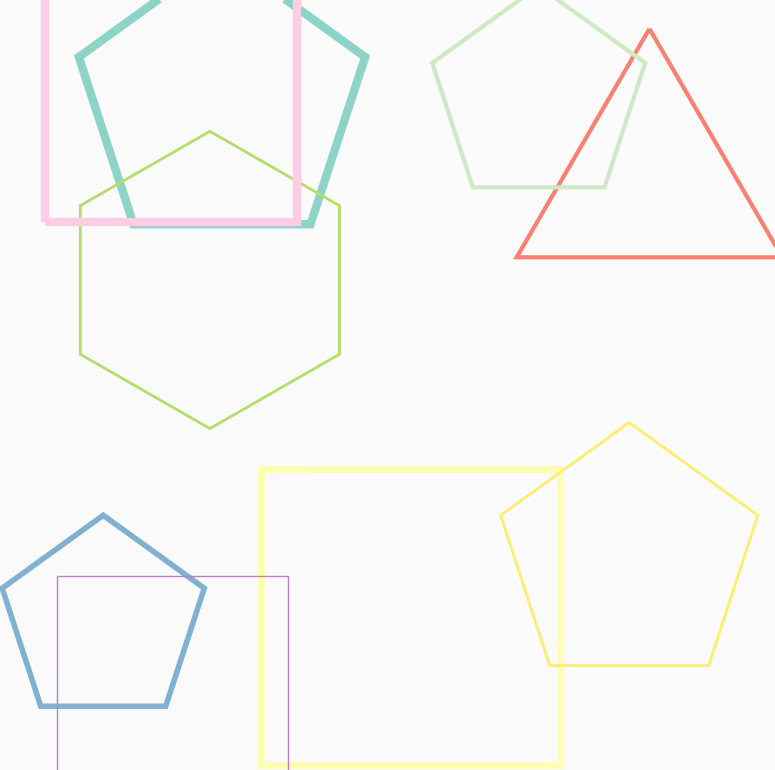[{"shape": "pentagon", "thickness": 3, "radius": 0.97, "center": [0.286, 0.866]}, {"shape": "square", "thickness": 2.5, "radius": 0.96, "center": [0.53, 0.199]}, {"shape": "triangle", "thickness": 1.5, "radius": 0.99, "center": [0.838, 0.765]}, {"shape": "pentagon", "thickness": 2, "radius": 0.69, "center": [0.133, 0.194]}, {"shape": "hexagon", "thickness": 1, "radius": 0.97, "center": [0.271, 0.636]}, {"shape": "square", "thickness": 3, "radius": 0.81, "center": [0.221, 0.875]}, {"shape": "square", "thickness": 0.5, "radius": 0.75, "center": [0.222, 0.103]}, {"shape": "pentagon", "thickness": 1.5, "radius": 0.72, "center": [0.695, 0.874]}, {"shape": "pentagon", "thickness": 1, "radius": 0.87, "center": [0.812, 0.277]}]